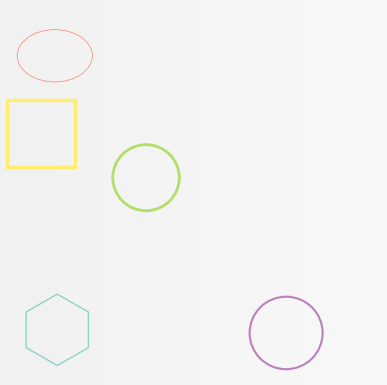[{"shape": "hexagon", "thickness": 1, "radius": 0.46, "center": [0.148, 0.143]}, {"shape": "oval", "thickness": 0.5, "radius": 0.49, "center": [0.141, 0.855]}, {"shape": "circle", "thickness": 2, "radius": 0.43, "center": [0.377, 0.538]}, {"shape": "circle", "thickness": 1.5, "radius": 0.47, "center": [0.738, 0.135]}, {"shape": "square", "thickness": 2.5, "radius": 0.44, "center": [0.105, 0.653]}]